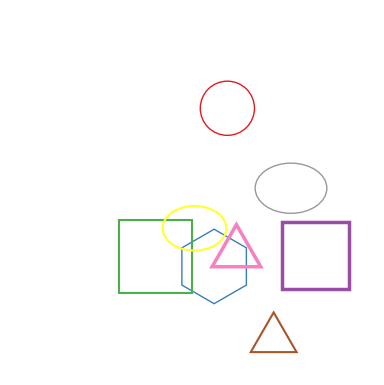[{"shape": "circle", "thickness": 1, "radius": 0.35, "center": [0.591, 0.719]}, {"shape": "hexagon", "thickness": 1, "radius": 0.48, "center": [0.556, 0.308]}, {"shape": "square", "thickness": 1.5, "radius": 0.48, "center": [0.403, 0.334]}, {"shape": "square", "thickness": 2.5, "radius": 0.43, "center": [0.82, 0.336]}, {"shape": "oval", "thickness": 1.5, "radius": 0.41, "center": [0.505, 0.407]}, {"shape": "triangle", "thickness": 1.5, "radius": 0.34, "center": [0.711, 0.12]}, {"shape": "triangle", "thickness": 2.5, "radius": 0.36, "center": [0.614, 0.344]}, {"shape": "oval", "thickness": 1, "radius": 0.47, "center": [0.756, 0.511]}]